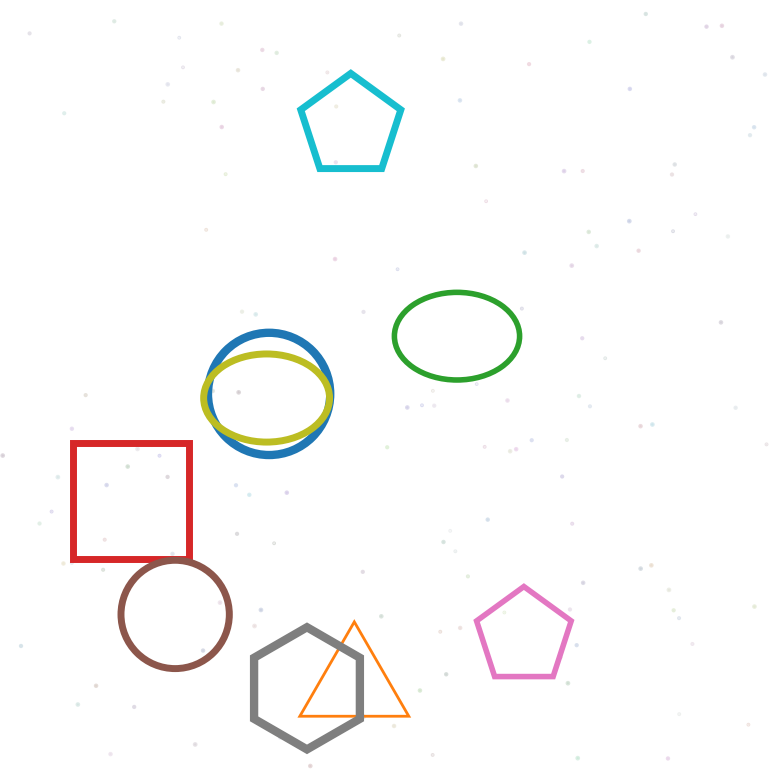[{"shape": "circle", "thickness": 3, "radius": 0.4, "center": [0.349, 0.488]}, {"shape": "triangle", "thickness": 1, "radius": 0.41, "center": [0.46, 0.111]}, {"shape": "oval", "thickness": 2, "radius": 0.41, "center": [0.594, 0.563]}, {"shape": "square", "thickness": 2.5, "radius": 0.38, "center": [0.17, 0.35]}, {"shape": "circle", "thickness": 2.5, "radius": 0.35, "center": [0.227, 0.202]}, {"shape": "pentagon", "thickness": 2, "radius": 0.32, "center": [0.68, 0.174]}, {"shape": "hexagon", "thickness": 3, "radius": 0.4, "center": [0.399, 0.106]}, {"shape": "oval", "thickness": 2.5, "radius": 0.41, "center": [0.346, 0.483]}, {"shape": "pentagon", "thickness": 2.5, "radius": 0.34, "center": [0.456, 0.836]}]